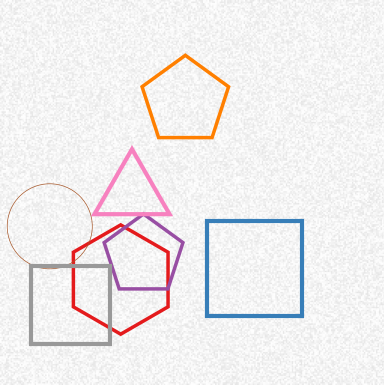[{"shape": "hexagon", "thickness": 2.5, "radius": 0.71, "center": [0.314, 0.274]}, {"shape": "square", "thickness": 3, "radius": 0.61, "center": [0.661, 0.302]}, {"shape": "pentagon", "thickness": 2.5, "radius": 0.54, "center": [0.373, 0.337]}, {"shape": "pentagon", "thickness": 2.5, "radius": 0.59, "center": [0.481, 0.738]}, {"shape": "circle", "thickness": 0.5, "radius": 0.55, "center": [0.129, 0.412]}, {"shape": "triangle", "thickness": 3, "radius": 0.56, "center": [0.343, 0.5]}, {"shape": "square", "thickness": 3, "radius": 0.51, "center": [0.183, 0.208]}]